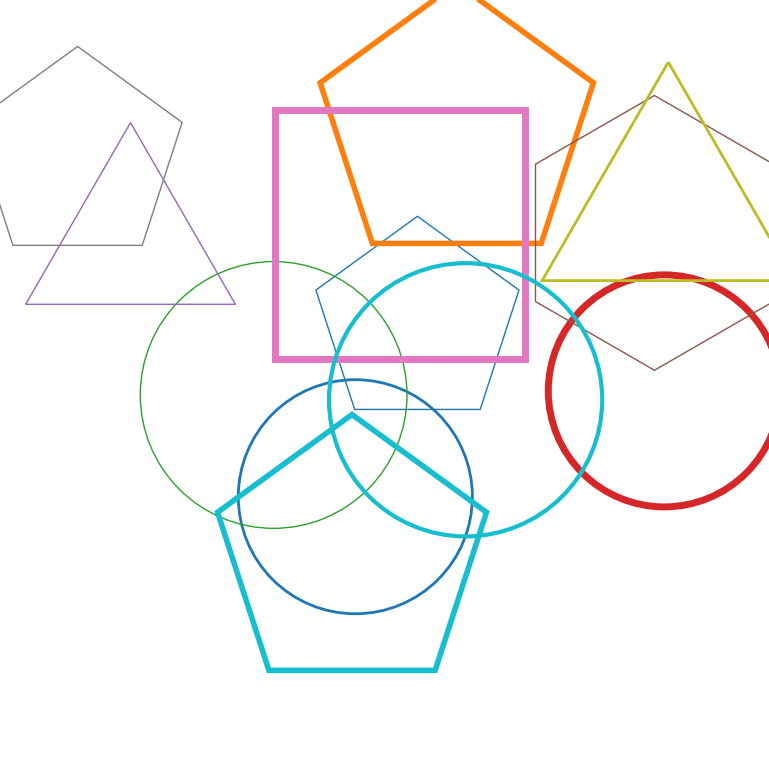[{"shape": "pentagon", "thickness": 0.5, "radius": 0.69, "center": [0.542, 0.58]}, {"shape": "circle", "thickness": 1, "radius": 0.76, "center": [0.461, 0.355]}, {"shape": "pentagon", "thickness": 2, "radius": 0.93, "center": [0.593, 0.835]}, {"shape": "circle", "thickness": 0.5, "radius": 0.87, "center": [0.355, 0.487]}, {"shape": "circle", "thickness": 2.5, "radius": 0.75, "center": [0.863, 0.492]}, {"shape": "triangle", "thickness": 0.5, "radius": 0.79, "center": [0.169, 0.683]}, {"shape": "hexagon", "thickness": 0.5, "radius": 0.89, "center": [0.85, 0.698]}, {"shape": "square", "thickness": 2.5, "radius": 0.81, "center": [0.52, 0.695]}, {"shape": "pentagon", "thickness": 0.5, "radius": 0.71, "center": [0.101, 0.797]}, {"shape": "triangle", "thickness": 1, "radius": 0.95, "center": [0.868, 0.73]}, {"shape": "circle", "thickness": 1.5, "radius": 0.89, "center": [0.605, 0.481]}, {"shape": "pentagon", "thickness": 2, "radius": 0.92, "center": [0.457, 0.278]}]